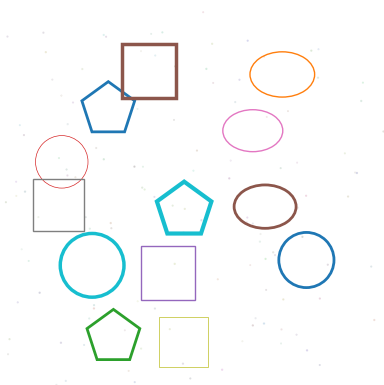[{"shape": "circle", "thickness": 2, "radius": 0.36, "center": [0.796, 0.325]}, {"shape": "pentagon", "thickness": 2, "radius": 0.36, "center": [0.281, 0.716]}, {"shape": "oval", "thickness": 1, "radius": 0.42, "center": [0.733, 0.807]}, {"shape": "pentagon", "thickness": 2, "radius": 0.36, "center": [0.295, 0.124]}, {"shape": "circle", "thickness": 0.5, "radius": 0.34, "center": [0.16, 0.58]}, {"shape": "square", "thickness": 1, "radius": 0.35, "center": [0.437, 0.291]}, {"shape": "oval", "thickness": 2, "radius": 0.4, "center": [0.689, 0.463]}, {"shape": "square", "thickness": 2.5, "radius": 0.35, "center": [0.387, 0.816]}, {"shape": "oval", "thickness": 1, "radius": 0.39, "center": [0.657, 0.661]}, {"shape": "square", "thickness": 1, "radius": 0.33, "center": [0.151, 0.467]}, {"shape": "square", "thickness": 0.5, "radius": 0.32, "center": [0.477, 0.111]}, {"shape": "pentagon", "thickness": 3, "radius": 0.37, "center": [0.478, 0.454]}, {"shape": "circle", "thickness": 2.5, "radius": 0.41, "center": [0.239, 0.311]}]